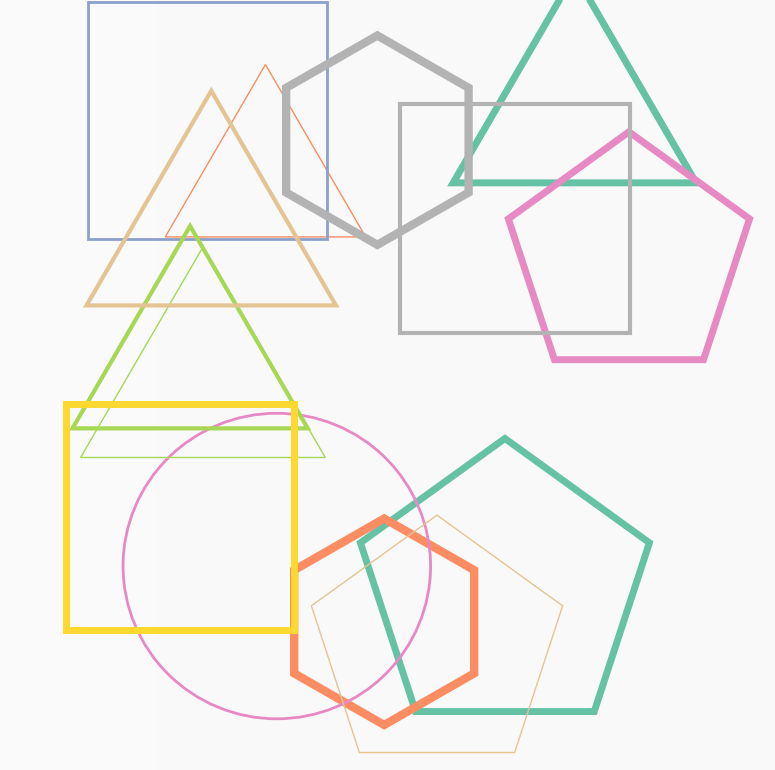[{"shape": "pentagon", "thickness": 2.5, "radius": 0.98, "center": [0.652, 0.235]}, {"shape": "triangle", "thickness": 2.5, "radius": 0.9, "center": [0.741, 0.853]}, {"shape": "triangle", "thickness": 0.5, "radius": 0.75, "center": [0.343, 0.767]}, {"shape": "hexagon", "thickness": 3, "radius": 0.67, "center": [0.496, 0.193]}, {"shape": "square", "thickness": 1, "radius": 0.77, "center": [0.268, 0.843]}, {"shape": "circle", "thickness": 1, "radius": 0.99, "center": [0.357, 0.265]}, {"shape": "pentagon", "thickness": 2.5, "radius": 0.82, "center": [0.812, 0.665]}, {"shape": "triangle", "thickness": 0.5, "radius": 0.91, "center": [0.262, 0.497]}, {"shape": "triangle", "thickness": 1.5, "radius": 0.88, "center": [0.245, 0.531]}, {"shape": "square", "thickness": 2.5, "radius": 0.74, "center": [0.233, 0.328]}, {"shape": "pentagon", "thickness": 0.5, "radius": 0.85, "center": [0.564, 0.161]}, {"shape": "triangle", "thickness": 1.5, "radius": 0.93, "center": [0.273, 0.696]}, {"shape": "hexagon", "thickness": 3, "radius": 0.68, "center": [0.487, 0.818]}, {"shape": "square", "thickness": 1.5, "radius": 0.74, "center": [0.664, 0.716]}]